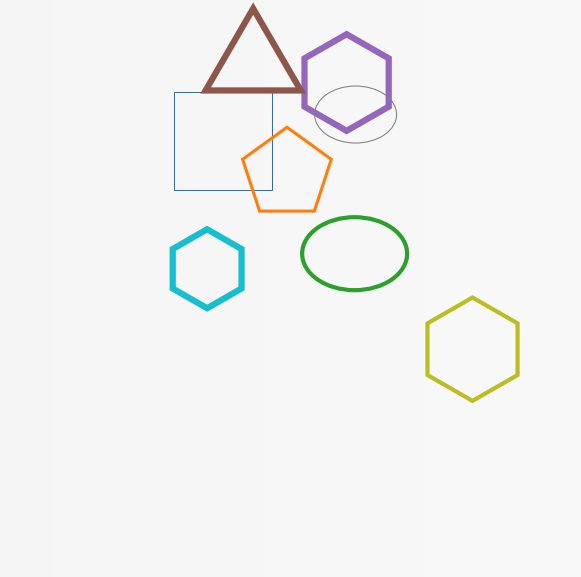[{"shape": "square", "thickness": 0.5, "radius": 0.42, "center": [0.384, 0.755]}, {"shape": "pentagon", "thickness": 1.5, "radius": 0.4, "center": [0.494, 0.698]}, {"shape": "oval", "thickness": 2, "radius": 0.45, "center": [0.61, 0.56]}, {"shape": "hexagon", "thickness": 3, "radius": 0.42, "center": [0.596, 0.856]}, {"shape": "triangle", "thickness": 3, "radius": 0.47, "center": [0.436, 0.89]}, {"shape": "oval", "thickness": 0.5, "radius": 0.35, "center": [0.612, 0.801]}, {"shape": "hexagon", "thickness": 2, "radius": 0.45, "center": [0.813, 0.394]}, {"shape": "hexagon", "thickness": 3, "radius": 0.34, "center": [0.356, 0.534]}]